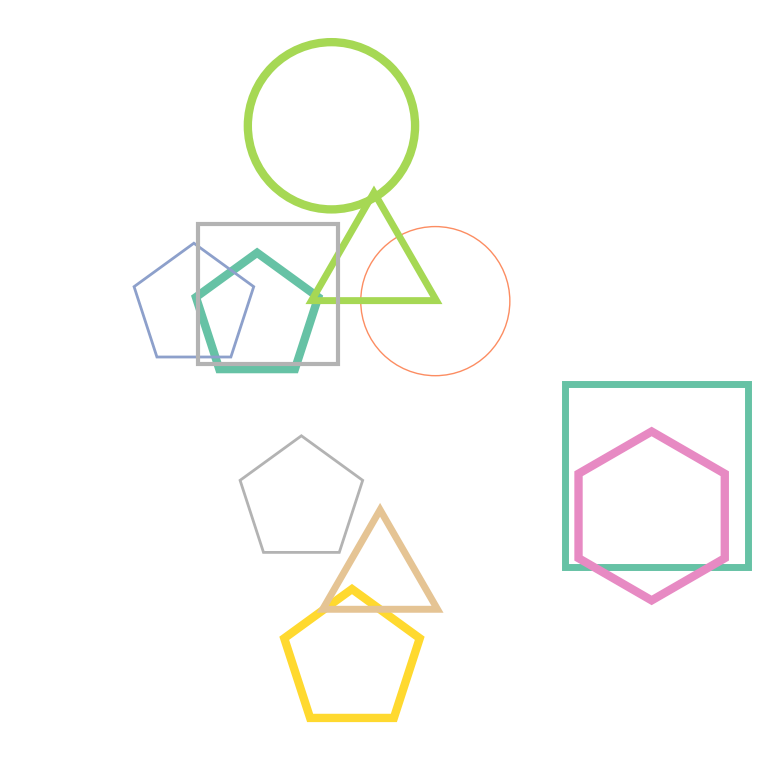[{"shape": "pentagon", "thickness": 3, "radius": 0.42, "center": [0.334, 0.588]}, {"shape": "square", "thickness": 2.5, "radius": 0.59, "center": [0.852, 0.382]}, {"shape": "circle", "thickness": 0.5, "radius": 0.48, "center": [0.565, 0.609]}, {"shape": "pentagon", "thickness": 1, "radius": 0.41, "center": [0.252, 0.602]}, {"shape": "hexagon", "thickness": 3, "radius": 0.55, "center": [0.846, 0.33]}, {"shape": "circle", "thickness": 3, "radius": 0.54, "center": [0.43, 0.837]}, {"shape": "triangle", "thickness": 2.5, "radius": 0.47, "center": [0.486, 0.656]}, {"shape": "pentagon", "thickness": 3, "radius": 0.46, "center": [0.457, 0.142]}, {"shape": "triangle", "thickness": 2.5, "radius": 0.43, "center": [0.494, 0.252]}, {"shape": "square", "thickness": 1.5, "radius": 0.46, "center": [0.348, 0.618]}, {"shape": "pentagon", "thickness": 1, "radius": 0.42, "center": [0.391, 0.35]}]